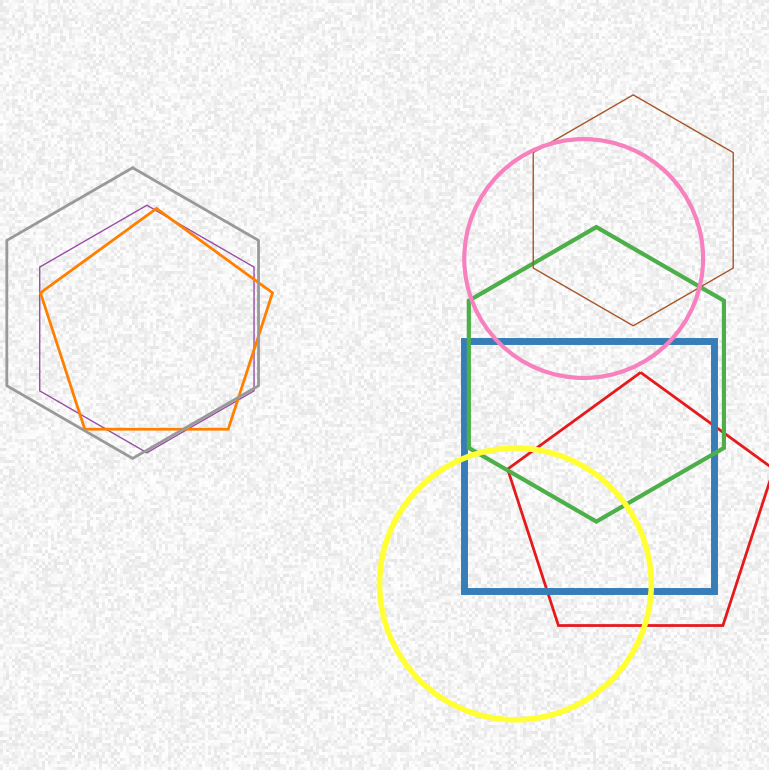[{"shape": "pentagon", "thickness": 1, "radius": 0.91, "center": [0.832, 0.335]}, {"shape": "square", "thickness": 2.5, "radius": 0.81, "center": [0.765, 0.395]}, {"shape": "hexagon", "thickness": 1.5, "radius": 0.96, "center": [0.775, 0.514]}, {"shape": "hexagon", "thickness": 0.5, "radius": 0.8, "center": [0.191, 0.573]}, {"shape": "pentagon", "thickness": 1, "radius": 0.79, "center": [0.203, 0.571]}, {"shape": "circle", "thickness": 2, "radius": 0.88, "center": [0.669, 0.242]}, {"shape": "hexagon", "thickness": 0.5, "radius": 0.75, "center": [0.822, 0.727]}, {"shape": "circle", "thickness": 1.5, "radius": 0.78, "center": [0.758, 0.664]}, {"shape": "hexagon", "thickness": 1, "radius": 0.94, "center": [0.172, 0.593]}]